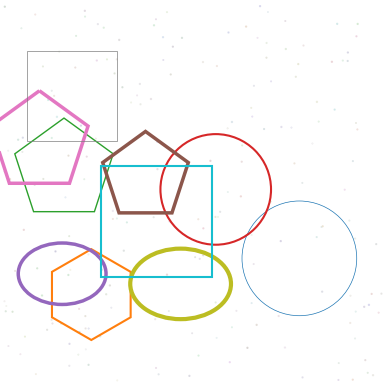[{"shape": "circle", "thickness": 0.5, "radius": 0.74, "center": [0.778, 0.329]}, {"shape": "hexagon", "thickness": 1.5, "radius": 0.59, "center": [0.237, 0.235]}, {"shape": "pentagon", "thickness": 1, "radius": 0.67, "center": [0.166, 0.559]}, {"shape": "circle", "thickness": 1.5, "radius": 0.72, "center": [0.56, 0.508]}, {"shape": "oval", "thickness": 2.5, "radius": 0.57, "center": [0.161, 0.289]}, {"shape": "pentagon", "thickness": 2.5, "radius": 0.58, "center": [0.378, 0.542]}, {"shape": "pentagon", "thickness": 2.5, "radius": 0.66, "center": [0.102, 0.631]}, {"shape": "square", "thickness": 0.5, "radius": 0.58, "center": [0.187, 0.751]}, {"shape": "oval", "thickness": 3, "radius": 0.65, "center": [0.469, 0.263]}, {"shape": "square", "thickness": 1.5, "radius": 0.72, "center": [0.406, 0.425]}]